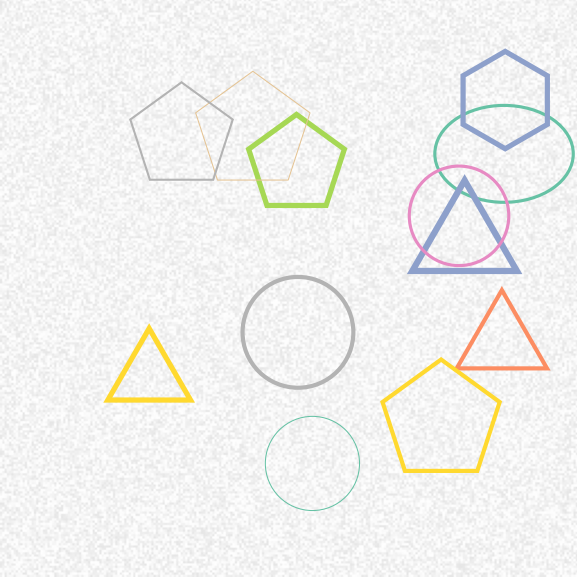[{"shape": "oval", "thickness": 1.5, "radius": 0.6, "center": [0.873, 0.733]}, {"shape": "circle", "thickness": 0.5, "radius": 0.41, "center": [0.541, 0.197]}, {"shape": "triangle", "thickness": 2, "radius": 0.45, "center": [0.869, 0.406]}, {"shape": "triangle", "thickness": 3, "radius": 0.52, "center": [0.805, 0.582]}, {"shape": "hexagon", "thickness": 2.5, "radius": 0.42, "center": [0.875, 0.826]}, {"shape": "circle", "thickness": 1.5, "radius": 0.43, "center": [0.795, 0.625]}, {"shape": "pentagon", "thickness": 2.5, "radius": 0.44, "center": [0.513, 0.714]}, {"shape": "pentagon", "thickness": 2, "radius": 0.53, "center": [0.764, 0.27]}, {"shape": "triangle", "thickness": 2.5, "radius": 0.41, "center": [0.258, 0.348]}, {"shape": "pentagon", "thickness": 0.5, "radius": 0.52, "center": [0.438, 0.772]}, {"shape": "circle", "thickness": 2, "radius": 0.48, "center": [0.516, 0.424]}, {"shape": "pentagon", "thickness": 1, "radius": 0.47, "center": [0.314, 0.763]}]